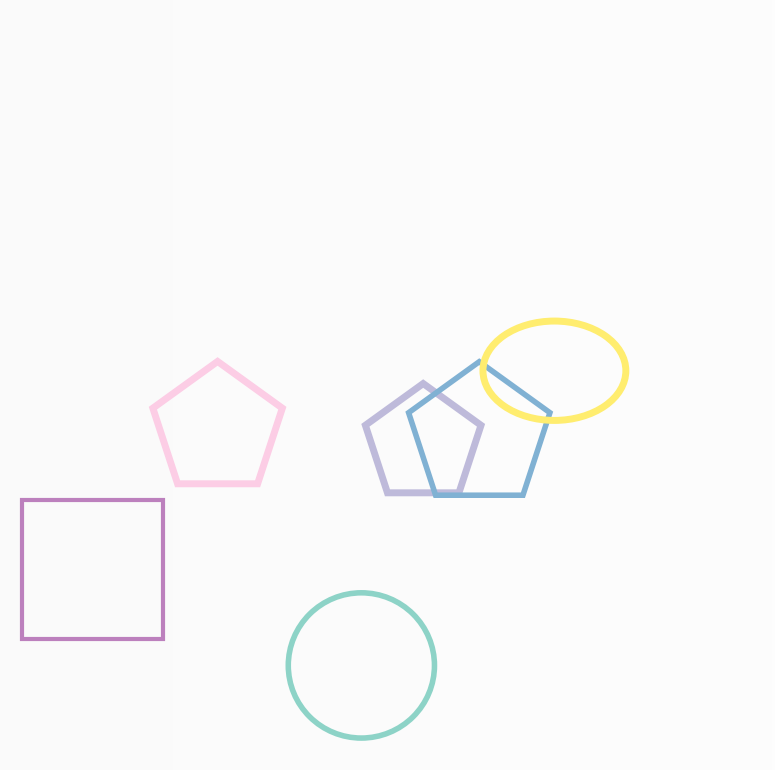[{"shape": "circle", "thickness": 2, "radius": 0.47, "center": [0.466, 0.136]}, {"shape": "pentagon", "thickness": 2.5, "radius": 0.39, "center": [0.546, 0.423]}, {"shape": "pentagon", "thickness": 2, "radius": 0.48, "center": [0.618, 0.434]}, {"shape": "pentagon", "thickness": 2.5, "radius": 0.44, "center": [0.281, 0.443]}, {"shape": "square", "thickness": 1.5, "radius": 0.45, "center": [0.119, 0.26]}, {"shape": "oval", "thickness": 2.5, "radius": 0.46, "center": [0.715, 0.519]}]